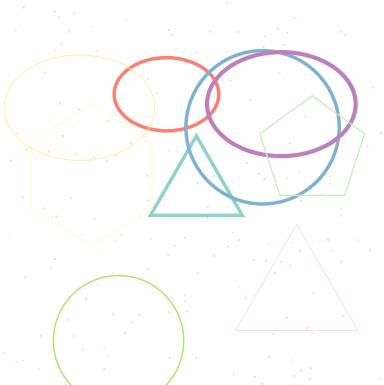[{"shape": "triangle", "thickness": 2.5, "radius": 0.69, "center": [0.51, 0.509]}, {"shape": "hexagon", "thickness": 0.5, "radius": 0.9, "center": [0.238, 0.544]}, {"shape": "oval", "thickness": 2.5, "radius": 0.68, "center": [0.433, 0.755]}, {"shape": "circle", "thickness": 2.5, "radius": 1.0, "center": [0.682, 0.669]}, {"shape": "circle", "thickness": 1, "radius": 0.85, "center": [0.308, 0.115]}, {"shape": "triangle", "thickness": 0.5, "radius": 0.92, "center": [0.771, 0.233]}, {"shape": "oval", "thickness": 3, "radius": 0.97, "center": [0.731, 0.73]}, {"shape": "pentagon", "thickness": 1, "radius": 0.72, "center": [0.811, 0.608]}, {"shape": "oval", "thickness": 0.5, "radius": 0.98, "center": [0.206, 0.72]}]